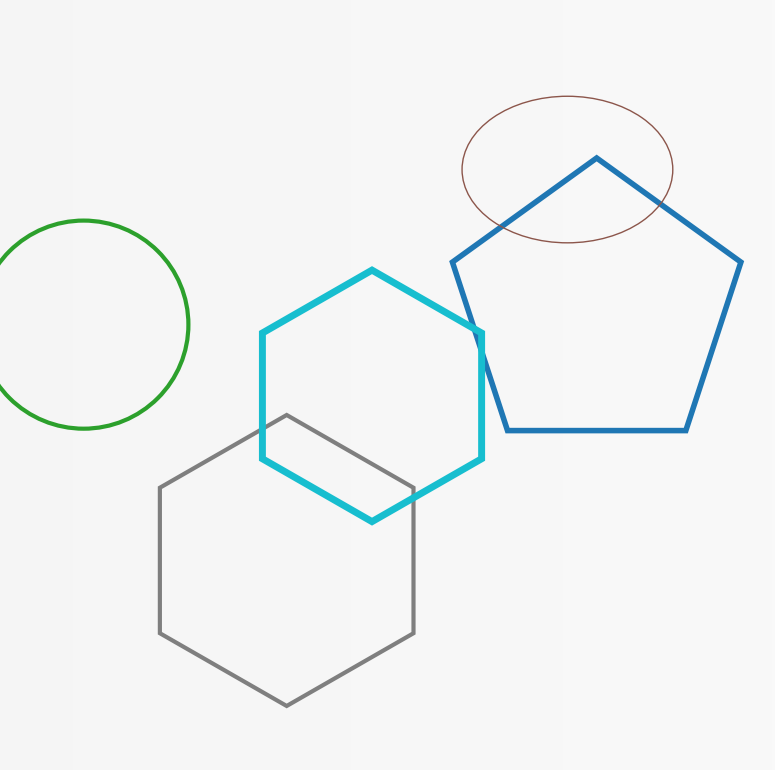[{"shape": "pentagon", "thickness": 2, "radius": 0.98, "center": [0.77, 0.599]}, {"shape": "circle", "thickness": 1.5, "radius": 0.68, "center": [0.108, 0.578]}, {"shape": "oval", "thickness": 0.5, "radius": 0.68, "center": [0.732, 0.78]}, {"shape": "hexagon", "thickness": 1.5, "radius": 0.94, "center": [0.37, 0.272]}, {"shape": "hexagon", "thickness": 2.5, "radius": 0.82, "center": [0.48, 0.486]}]